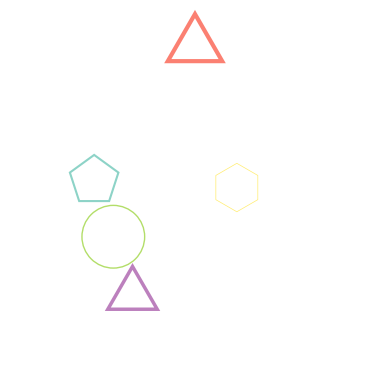[{"shape": "pentagon", "thickness": 1.5, "radius": 0.33, "center": [0.245, 0.531]}, {"shape": "triangle", "thickness": 3, "radius": 0.41, "center": [0.506, 0.882]}, {"shape": "circle", "thickness": 1, "radius": 0.41, "center": [0.294, 0.385]}, {"shape": "triangle", "thickness": 2.5, "radius": 0.37, "center": [0.344, 0.234]}, {"shape": "hexagon", "thickness": 0.5, "radius": 0.31, "center": [0.615, 0.513]}]